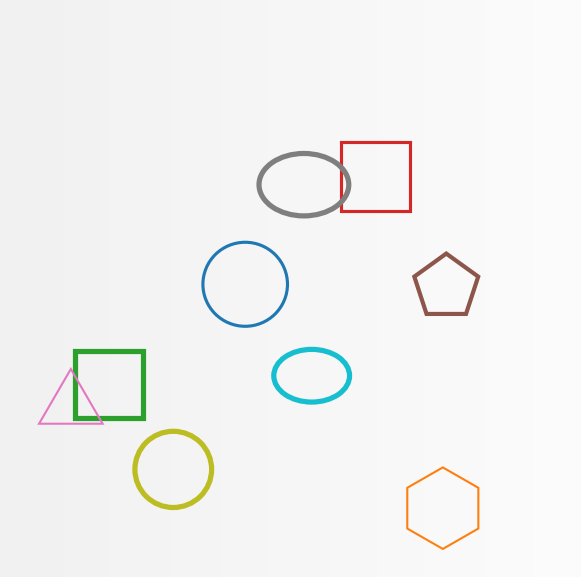[{"shape": "circle", "thickness": 1.5, "radius": 0.36, "center": [0.422, 0.507]}, {"shape": "hexagon", "thickness": 1, "radius": 0.35, "center": [0.762, 0.119]}, {"shape": "square", "thickness": 2.5, "radius": 0.29, "center": [0.187, 0.333]}, {"shape": "square", "thickness": 1.5, "radius": 0.3, "center": [0.647, 0.693]}, {"shape": "pentagon", "thickness": 2, "radius": 0.29, "center": [0.768, 0.502]}, {"shape": "triangle", "thickness": 1, "radius": 0.32, "center": [0.122, 0.297]}, {"shape": "oval", "thickness": 2.5, "radius": 0.39, "center": [0.523, 0.679]}, {"shape": "circle", "thickness": 2.5, "radius": 0.33, "center": [0.298, 0.186]}, {"shape": "oval", "thickness": 2.5, "radius": 0.33, "center": [0.536, 0.349]}]